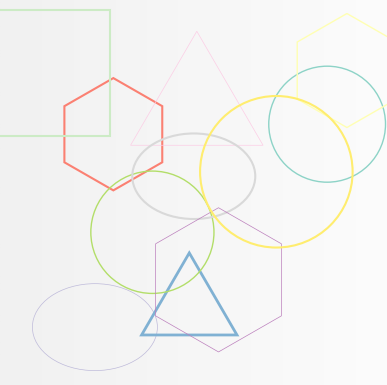[{"shape": "circle", "thickness": 1, "radius": 0.75, "center": [0.844, 0.677]}, {"shape": "hexagon", "thickness": 1, "radius": 0.74, "center": [0.895, 0.817]}, {"shape": "oval", "thickness": 0.5, "radius": 0.81, "center": [0.245, 0.15]}, {"shape": "hexagon", "thickness": 1.5, "radius": 0.73, "center": [0.292, 0.651]}, {"shape": "triangle", "thickness": 2, "radius": 0.71, "center": [0.488, 0.201]}, {"shape": "circle", "thickness": 1, "radius": 0.79, "center": [0.393, 0.397]}, {"shape": "triangle", "thickness": 0.5, "radius": 0.99, "center": [0.508, 0.721]}, {"shape": "oval", "thickness": 1.5, "radius": 0.79, "center": [0.5, 0.542]}, {"shape": "hexagon", "thickness": 0.5, "radius": 0.94, "center": [0.564, 0.273]}, {"shape": "square", "thickness": 1.5, "radius": 0.82, "center": [0.12, 0.811]}, {"shape": "circle", "thickness": 1.5, "radius": 0.98, "center": [0.713, 0.554]}]